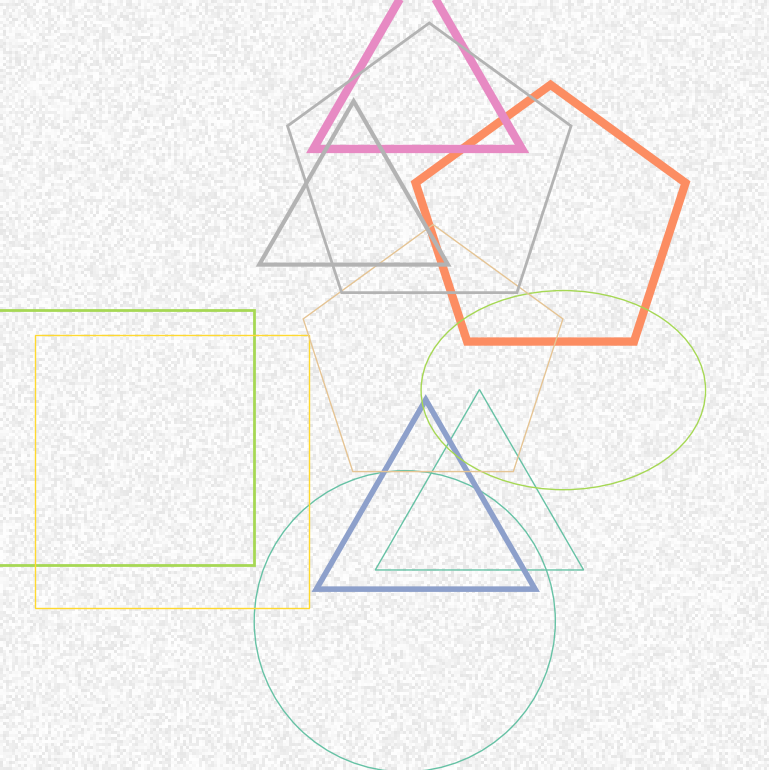[{"shape": "triangle", "thickness": 0.5, "radius": 0.78, "center": [0.623, 0.338]}, {"shape": "circle", "thickness": 0.5, "radius": 0.98, "center": [0.526, 0.193]}, {"shape": "pentagon", "thickness": 3, "radius": 0.92, "center": [0.715, 0.706]}, {"shape": "triangle", "thickness": 2, "radius": 0.82, "center": [0.553, 0.317]}, {"shape": "triangle", "thickness": 3, "radius": 0.78, "center": [0.542, 0.885]}, {"shape": "oval", "thickness": 0.5, "radius": 0.92, "center": [0.732, 0.493]}, {"shape": "square", "thickness": 1, "radius": 0.83, "center": [0.164, 0.432]}, {"shape": "square", "thickness": 0.5, "radius": 0.89, "center": [0.223, 0.388]}, {"shape": "pentagon", "thickness": 0.5, "radius": 0.89, "center": [0.562, 0.531]}, {"shape": "triangle", "thickness": 1.5, "radius": 0.71, "center": [0.459, 0.727]}, {"shape": "pentagon", "thickness": 1, "radius": 0.97, "center": [0.558, 0.777]}]